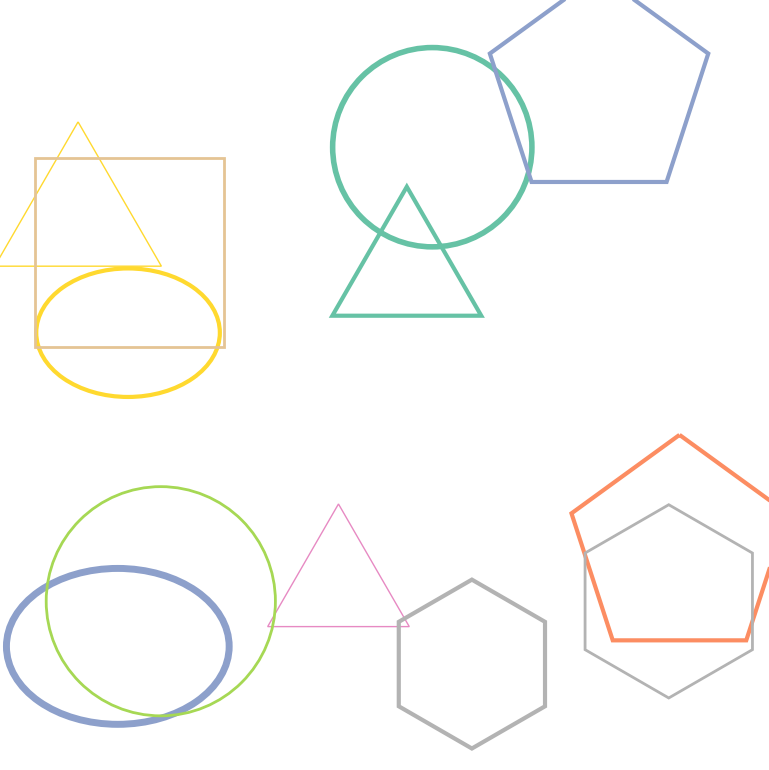[{"shape": "triangle", "thickness": 1.5, "radius": 0.56, "center": [0.528, 0.646]}, {"shape": "circle", "thickness": 2, "radius": 0.65, "center": [0.561, 0.809]}, {"shape": "pentagon", "thickness": 1.5, "radius": 0.74, "center": [0.882, 0.288]}, {"shape": "oval", "thickness": 2.5, "radius": 0.72, "center": [0.153, 0.161]}, {"shape": "pentagon", "thickness": 1.5, "radius": 0.75, "center": [0.778, 0.884]}, {"shape": "triangle", "thickness": 0.5, "radius": 0.53, "center": [0.44, 0.239]}, {"shape": "circle", "thickness": 1, "radius": 0.74, "center": [0.209, 0.219]}, {"shape": "triangle", "thickness": 0.5, "radius": 0.62, "center": [0.101, 0.717]}, {"shape": "oval", "thickness": 1.5, "radius": 0.6, "center": [0.166, 0.568]}, {"shape": "square", "thickness": 1, "radius": 0.61, "center": [0.168, 0.672]}, {"shape": "hexagon", "thickness": 1, "radius": 0.63, "center": [0.869, 0.219]}, {"shape": "hexagon", "thickness": 1.5, "radius": 0.55, "center": [0.613, 0.138]}]